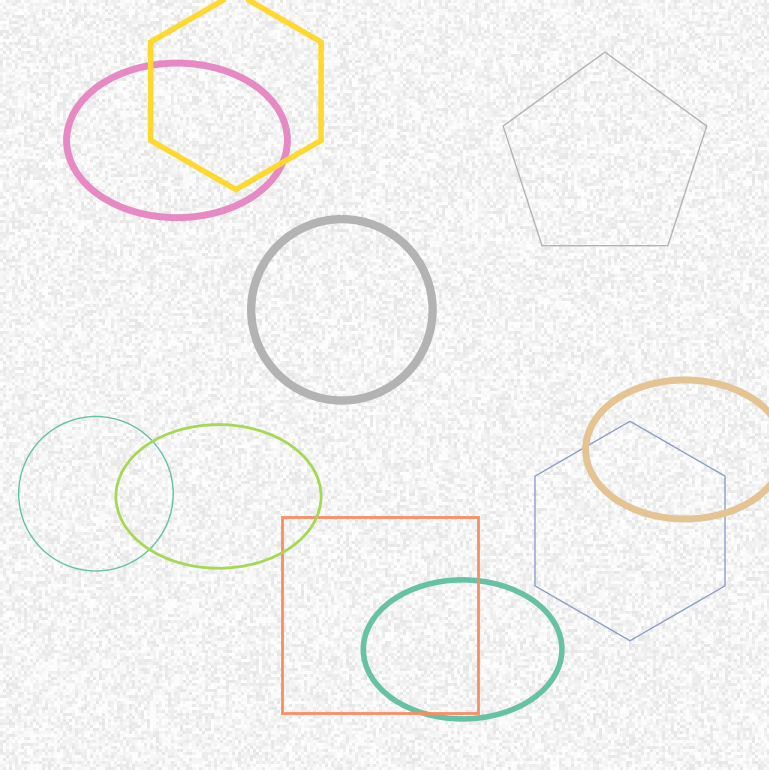[{"shape": "oval", "thickness": 2, "radius": 0.64, "center": [0.601, 0.157]}, {"shape": "circle", "thickness": 0.5, "radius": 0.5, "center": [0.125, 0.359]}, {"shape": "square", "thickness": 1, "radius": 0.64, "center": [0.493, 0.201]}, {"shape": "hexagon", "thickness": 0.5, "radius": 0.71, "center": [0.818, 0.31]}, {"shape": "oval", "thickness": 2.5, "radius": 0.72, "center": [0.23, 0.818]}, {"shape": "oval", "thickness": 1, "radius": 0.67, "center": [0.284, 0.355]}, {"shape": "hexagon", "thickness": 2, "radius": 0.64, "center": [0.306, 0.882]}, {"shape": "oval", "thickness": 2.5, "radius": 0.64, "center": [0.89, 0.416]}, {"shape": "pentagon", "thickness": 0.5, "radius": 0.7, "center": [0.786, 0.793]}, {"shape": "circle", "thickness": 3, "radius": 0.59, "center": [0.444, 0.598]}]